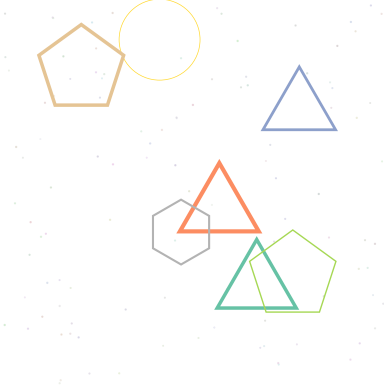[{"shape": "triangle", "thickness": 2.5, "radius": 0.59, "center": [0.667, 0.259]}, {"shape": "triangle", "thickness": 3, "radius": 0.59, "center": [0.57, 0.458]}, {"shape": "triangle", "thickness": 2, "radius": 0.54, "center": [0.777, 0.717]}, {"shape": "pentagon", "thickness": 1, "radius": 0.59, "center": [0.76, 0.285]}, {"shape": "circle", "thickness": 0.5, "radius": 0.53, "center": [0.414, 0.897]}, {"shape": "pentagon", "thickness": 2.5, "radius": 0.58, "center": [0.211, 0.821]}, {"shape": "hexagon", "thickness": 1.5, "radius": 0.42, "center": [0.47, 0.397]}]